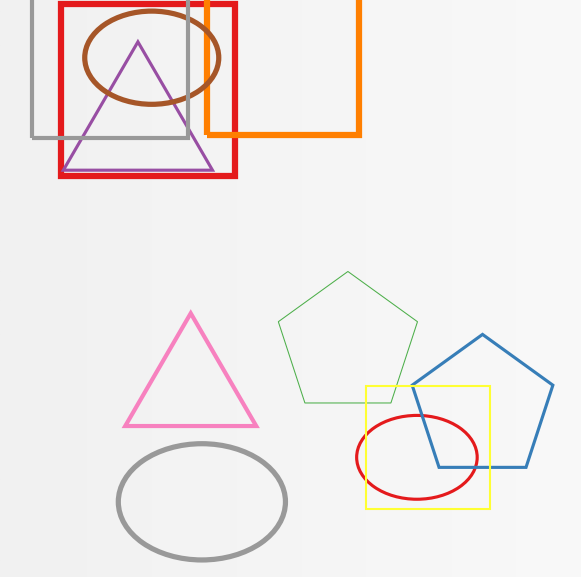[{"shape": "oval", "thickness": 1.5, "radius": 0.52, "center": [0.717, 0.207]}, {"shape": "square", "thickness": 3, "radius": 0.75, "center": [0.255, 0.843]}, {"shape": "pentagon", "thickness": 1.5, "radius": 0.64, "center": [0.83, 0.293]}, {"shape": "pentagon", "thickness": 0.5, "radius": 0.63, "center": [0.599, 0.403]}, {"shape": "triangle", "thickness": 1.5, "radius": 0.74, "center": [0.237, 0.779]}, {"shape": "square", "thickness": 3, "radius": 0.65, "center": [0.487, 0.896]}, {"shape": "square", "thickness": 1, "radius": 0.53, "center": [0.737, 0.224]}, {"shape": "oval", "thickness": 2.5, "radius": 0.58, "center": [0.261, 0.899]}, {"shape": "triangle", "thickness": 2, "radius": 0.65, "center": [0.328, 0.326]}, {"shape": "square", "thickness": 2, "radius": 0.67, "center": [0.189, 0.894]}, {"shape": "oval", "thickness": 2.5, "radius": 0.72, "center": [0.347, 0.13]}]